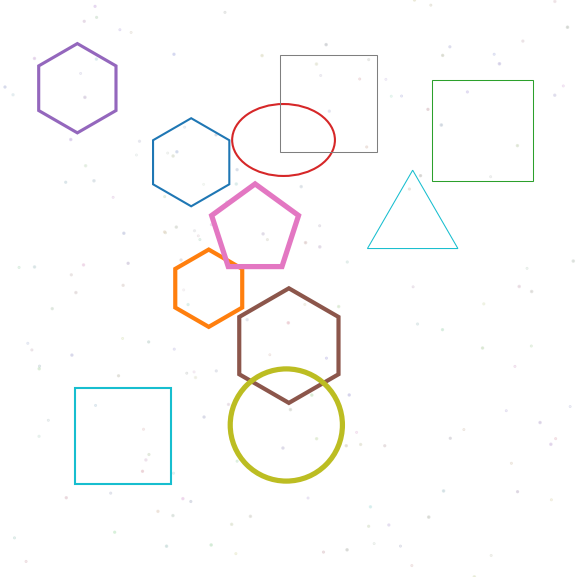[{"shape": "hexagon", "thickness": 1, "radius": 0.38, "center": [0.331, 0.718]}, {"shape": "hexagon", "thickness": 2, "radius": 0.33, "center": [0.361, 0.5]}, {"shape": "square", "thickness": 0.5, "radius": 0.44, "center": [0.835, 0.773]}, {"shape": "oval", "thickness": 1, "radius": 0.44, "center": [0.491, 0.757]}, {"shape": "hexagon", "thickness": 1.5, "radius": 0.39, "center": [0.134, 0.846]}, {"shape": "hexagon", "thickness": 2, "radius": 0.5, "center": [0.5, 0.401]}, {"shape": "pentagon", "thickness": 2.5, "radius": 0.4, "center": [0.442, 0.602]}, {"shape": "square", "thickness": 0.5, "radius": 0.42, "center": [0.569, 0.82]}, {"shape": "circle", "thickness": 2.5, "radius": 0.49, "center": [0.496, 0.263]}, {"shape": "triangle", "thickness": 0.5, "radius": 0.45, "center": [0.715, 0.614]}, {"shape": "square", "thickness": 1, "radius": 0.41, "center": [0.213, 0.244]}]